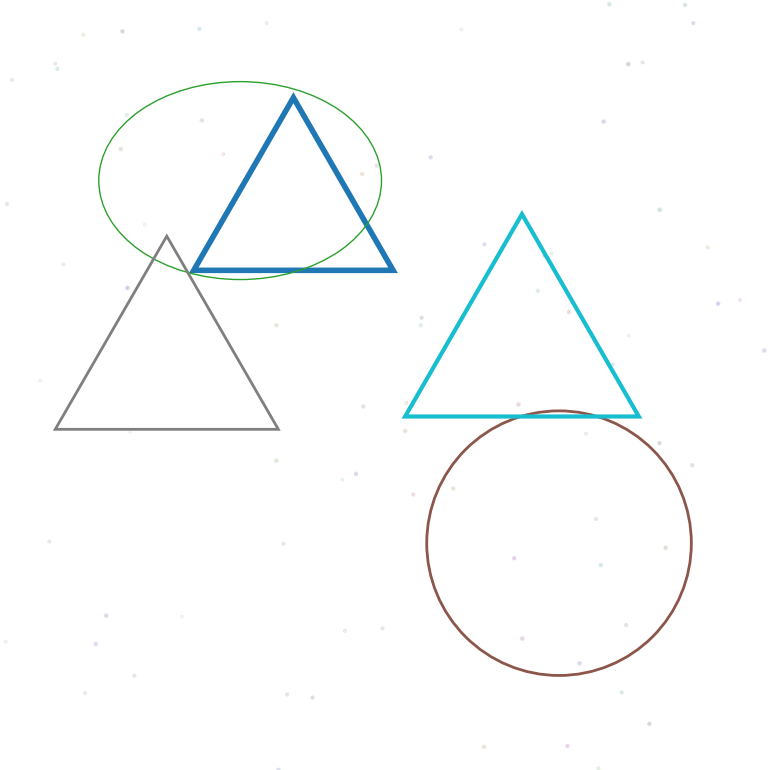[{"shape": "triangle", "thickness": 2, "radius": 0.75, "center": [0.381, 0.724]}, {"shape": "oval", "thickness": 0.5, "radius": 0.92, "center": [0.312, 0.765]}, {"shape": "circle", "thickness": 1, "radius": 0.86, "center": [0.726, 0.295]}, {"shape": "triangle", "thickness": 1, "radius": 0.84, "center": [0.217, 0.526]}, {"shape": "triangle", "thickness": 1.5, "radius": 0.88, "center": [0.678, 0.547]}]